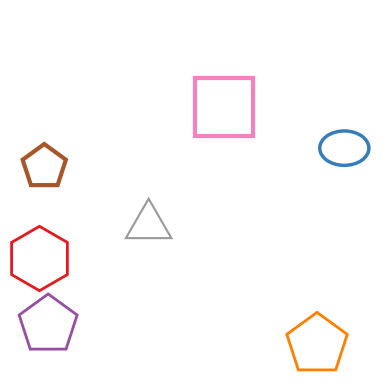[{"shape": "hexagon", "thickness": 2, "radius": 0.42, "center": [0.103, 0.329]}, {"shape": "oval", "thickness": 2.5, "radius": 0.32, "center": [0.894, 0.615]}, {"shape": "pentagon", "thickness": 2, "radius": 0.4, "center": [0.125, 0.157]}, {"shape": "pentagon", "thickness": 2, "radius": 0.41, "center": [0.823, 0.106]}, {"shape": "pentagon", "thickness": 3, "radius": 0.3, "center": [0.115, 0.567]}, {"shape": "square", "thickness": 3, "radius": 0.38, "center": [0.582, 0.722]}, {"shape": "triangle", "thickness": 1.5, "radius": 0.34, "center": [0.386, 0.416]}]